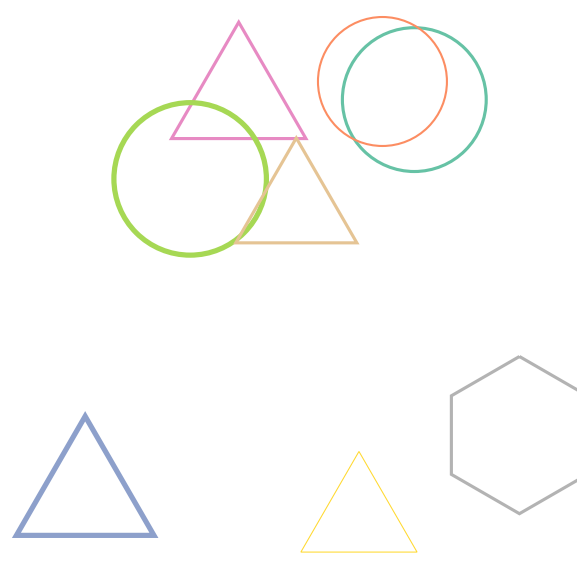[{"shape": "circle", "thickness": 1.5, "radius": 0.62, "center": [0.717, 0.827]}, {"shape": "circle", "thickness": 1, "radius": 0.56, "center": [0.662, 0.858]}, {"shape": "triangle", "thickness": 2.5, "radius": 0.69, "center": [0.147, 0.141]}, {"shape": "triangle", "thickness": 1.5, "radius": 0.67, "center": [0.413, 0.826]}, {"shape": "circle", "thickness": 2.5, "radius": 0.66, "center": [0.329, 0.689]}, {"shape": "triangle", "thickness": 0.5, "radius": 0.58, "center": [0.622, 0.101]}, {"shape": "triangle", "thickness": 1.5, "radius": 0.61, "center": [0.513, 0.639]}, {"shape": "hexagon", "thickness": 1.5, "radius": 0.68, "center": [0.899, 0.246]}]